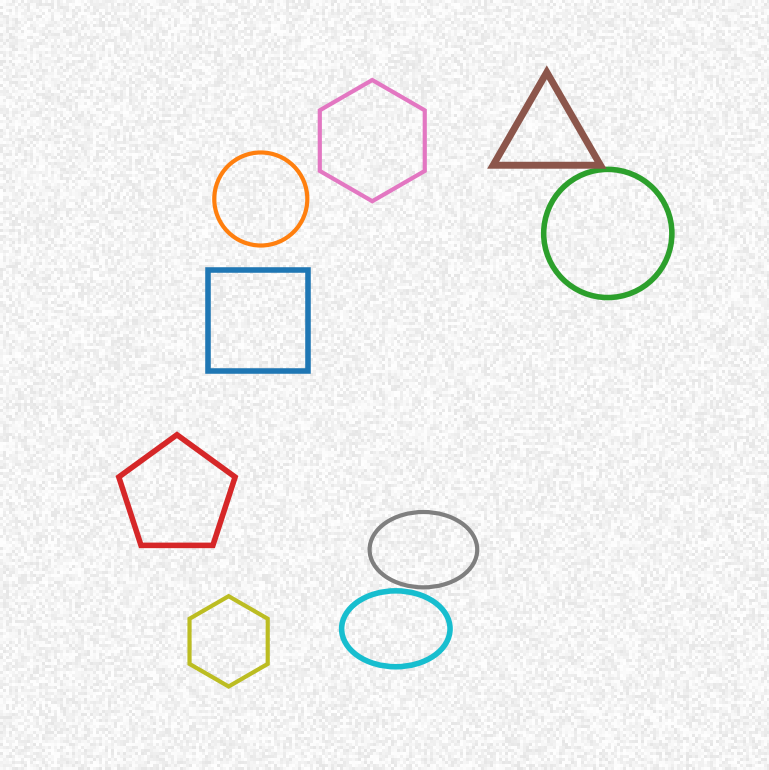[{"shape": "square", "thickness": 2, "radius": 0.33, "center": [0.335, 0.583]}, {"shape": "circle", "thickness": 1.5, "radius": 0.3, "center": [0.339, 0.742]}, {"shape": "circle", "thickness": 2, "radius": 0.42, "center": [0.789, 0.697]}, {"shape": "pentagon", "thickness": 2, "radius": 0.4, "center": [0.23, 0.356]}, {"shape": "triangle", "thickness": 2.5, "radius": 0.4, "center": [0.71, 0.826]}, {"shape": "hexagon", "thickness": 1.5, "radius": 0.39, "center": [0.483, 0.817]}, {"shape": "oval", "thickness": 1.5, "radius": 0.35, "center": [0.55, 0.286]}, {"shape": "hexagon", "thickness": 1.5, "radius": 0.29, "center": [0.297, 0.167]}, {"shape": "oval", "thickness": 2, "radius": 0.35, "center": [0.514, 0.183]}]